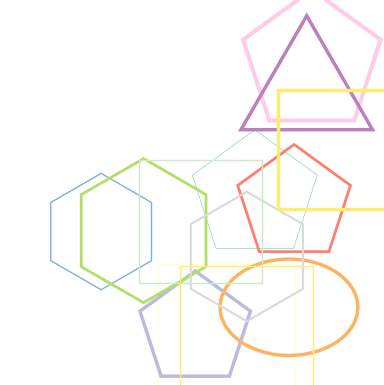[{"shape": "pentagon", "thickness": 0.5, "radius": 0.85, "center": [0.662, 0.492]}, {"shape": "square", "thickness": 0.5, "radius": 0.9, "center": [0.588, 0.137]}, {"shape": "pentagon", "thickness": 2.5, "radius": 0.75, "center": [0.507, 0.145]}, {"shape": "pentagon", "thickness": 2, "radius": 0.77, "center": [0.764, 0.471]}, {"shape": "hexagon", "thickness": 1, "radius": 0.76, "center": [0.263, 0.399]}, {"shape": "oval", "thickness": 2.5, "radius": 0.89, "center": [0.751, 0.202]}, {"shape": "hexagon", "thickness": 2, "radius": 0.94, "center": [0.373, 0.401]}, {"shape": "pentagon", "thickness": 3, "radius": 0.94, "center": [0.81, 0.839]}, {"shape": "hexagon", "thickness": 1.5, "radius": 0.84, "center": [0.641, 0.334]}, {"shape": "triangle", "thickness": 2.5, "radius": 0.99, "center": [0.797, 0.762]}, {"shape": "square", "thickness": 1, "radius": 0.8, "center": [0.521, 0.425]}, {"shape": "square", "thickness": 2.5, "radius": 0.77, "center": [0.876, 0.611]}, {"shape": "square", "thickness": 1, "radius": 0.86, "center": [0.64, 0.137]}]